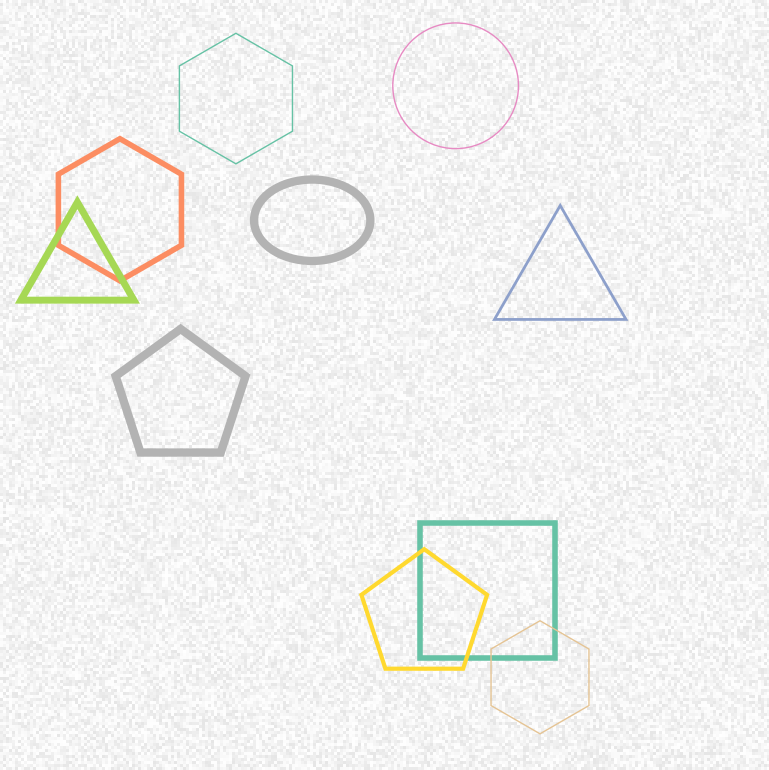[{"shape": "hexagon", "thickness": 0.5, "radius": 0.42, "center": [0.306, 0.872]}, {"shape": "square", "thickness": 2, "radius": 0.44, "center": [0.633, 0.233]}, {"shape": "hexagon", "thickness": 2, "radius": 0.46, "center": [0.156, 0.728]}, {"shape": "triangle", "thickness": 1, "radius": 0.49, "center": [0.728, 0.634]}, {"shape": "circle", "thickness": 0.5, "radius": 0.41, "center": [0.592, 0.889]}, {"shape": "triangle", "thickness": 2.5, "radius": 0.42, "center": [0.101, 0.653]}, {"shape": "pentagon", "thickness": 1.5, "radius": 0.43, "center": [0.551, 0.201]}, {"shape": "hexagon", "thickness": 0.5, "radius": 0.37, "center": [0.701, 0.12]}, {"shape": "pentagon", "thickness": 3, "radius": 0.44, "center": [0.235, 0.484]}, {"shape": "oval", "thickness": 3, "radius": 0.38, "center": [0.405, 0.714]}]